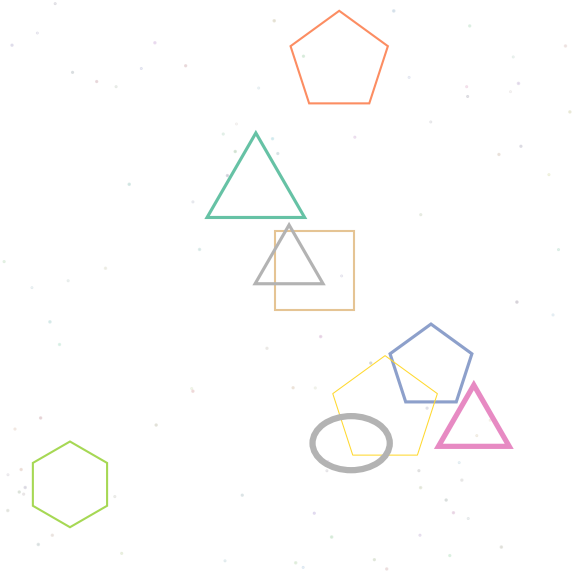[{"shape": "triangle", "thickness": 1.5, "radius": 0.49, "center": [0.443, 0.671]}, {"shape": "pentagon", "thickness": 1, "radius": 0.44, "center": [0.587, 0.892]}, {"shape": "pentagon", "thickness": 1.5, "radius": 0.37, "center": [0.746, 0.363]}, {"shape": "triangle", "thickness": 2.5, "radius": 0.35, "center": [0.82, 0.262]}, {"shape": "hexagon", "thickness": 1, "radius": 0.37, "center": [0.121, 0.16]}, {"shape": "pentagon", "thickness": 0.5, "radius": 0.48, "center": [0.667, 0.288]}, {"shape": "square", "thickness": 1, "radius": 0.34, "center": [0.545, 0.531]}, {"shape": "triangle", "thickness": 1.5, "radius": 0.34, "center": [0.501, 0.542]}, {"shape": "oval", "thickness": 3, "radius": 0.33, "center": [0.608, 0.232]}]